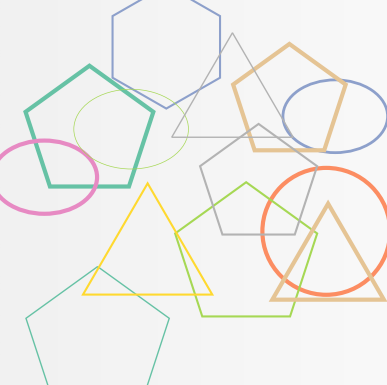[{"shape": "pentagon", "thickness": 1, "radius": 0.97, "center": [0.252, 0.113]}, {"shape": "pentagon", "thickness": 3, "radius": 0.87, "center": [0.231, 0.656]}, {"shape": "circle", "thickness": 3, "radius": 0.82, "center": [0.842, 0.399]}, {"shape": "oval", "thickness": 2, "radius": 0.68, "center": [0.865, 0.698]}, {"shape": "hexagon", "thickness": 1.5, "radius": 0.8, "center": [0.429, 0.878]}, {"shape": "oval", "thickness": 3, "radius": 0.68, "center": [0.115, 0.54]}, {"shape": "oval", "thickness": 0.5, "radius": 0.74, "center": [0.338, 0.665]}, {"shape": "pentagon", "thickness": 1.5, "radius": 0.96, "center": [0.635, 0.334]}, {"shape": "triangle", "thickness": 1.5, "radius": 0.96, "center": [0.381, 0.331]}, {"shape": "triangle", "thickness": 3, "radius": 0.83, "center": [0.847, 0.305]}, {"shape": "pentagon", "thickness": 3, "radius": 0.76, "center": [0.747, 0.733]}, {"shape": "pentagon", "thickness": 1.5, "radius": 0.79, "center": [0.667, 0.519]}, {"shape": "triangle", "thickness": 1, "radius": 0.9, "center": [0.6, 0.734]}]